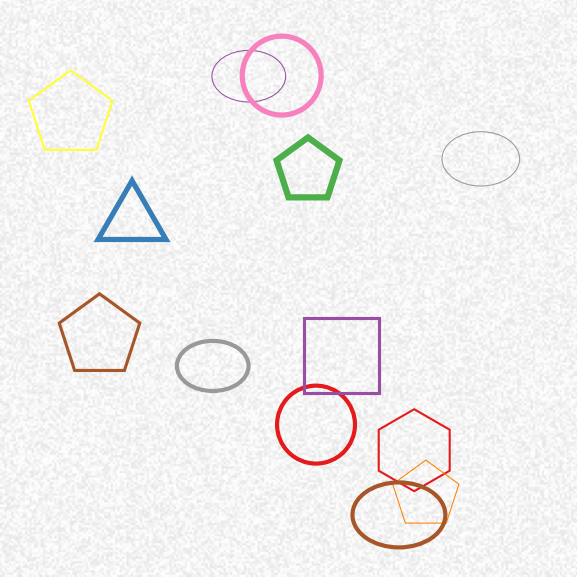[{"shape": "hexagon", "thickness": 1, "radius": 0.35, "center": [0.717, 0.22]}, {"shape": "circle", "thickness": 2, "radius": 0.34, "center": [0.547, 0.264]}, {"shape": "triangle", "thickness": 2.5, "radius": 0.34, "center": [0.229, 0.618]}, {"shape": "pentagon", "thickness": 3, "radius": 0.29, "center": [0.533, 0.704]}, {"shape": "oval", "thickness": 0.5, "radius": 0.32, "center": [0.431, 0.867]}, {"shape": "square", "thickness": 1.5, "radius": 0.32, "center": [0.592, 0.383]}, {"shape": "pentagon", "thickness": 0.5, "radius": 0.3, "center": [0.737, 0.142]}, {"shape": "pentagon", "thickness": 1, "radius": 0.38, "center": [0.122, 0.801]}, {"shape": "oval", "thickness": 2, "radius": 0.4, "center": [0.691, 0.108]}, {"shape": "pentagon", "thickness": 1.5, "radius": 0.37, "center": [0.172, 0.417]}, {"shape": "circle", "thickness": 2.5, "radius": 0.34, "center": [0.488, 0.868]}, {"shape": "oval", "thickness": 2, "radius": 0.31, "center": [0.368, 0.366]}, {"shape": "oval", "thickness": 0.5, "radius": 0.34, "center": [0.833, 0.724]}]